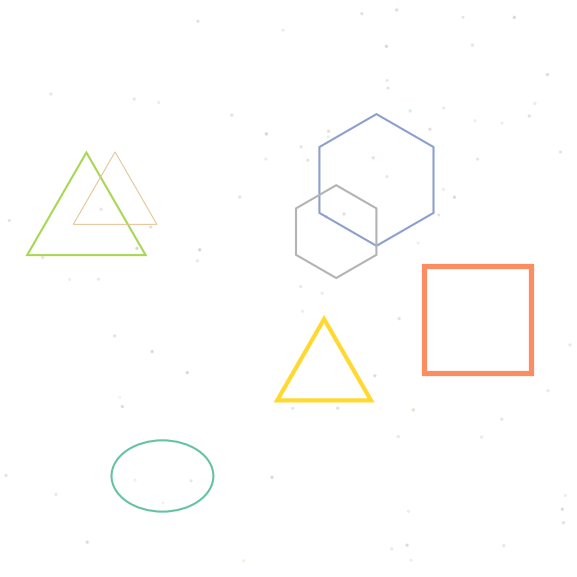[{"shape": "oval", "thickness": 1, "radius": 0.44, "center": [0.281, 0.175]}, {"shape": "square", "thickness": 2.5, "radius": 0.46, "center": [0.827, 0.446]}, {"shape": "hexagon", "thickness": 1, "radius": 0.57, "center": [0.652, 0.687]}, {"shape": "triangle", "thickness": 1, "radius": 0.59, "center": [0.15, 0.617]}, {"shape": "triangle", "thickness": 2, "radius": 0.47, "center": [0.561, 0.353]}, {"shape": "triangle", "thickness": 0.5, "radius": 0.42, "center": [0.199, 0.652]}, {"shape": "hexagon", "thickness": 1, "radius": 0.4, "center": [0.582, 0.598]}]